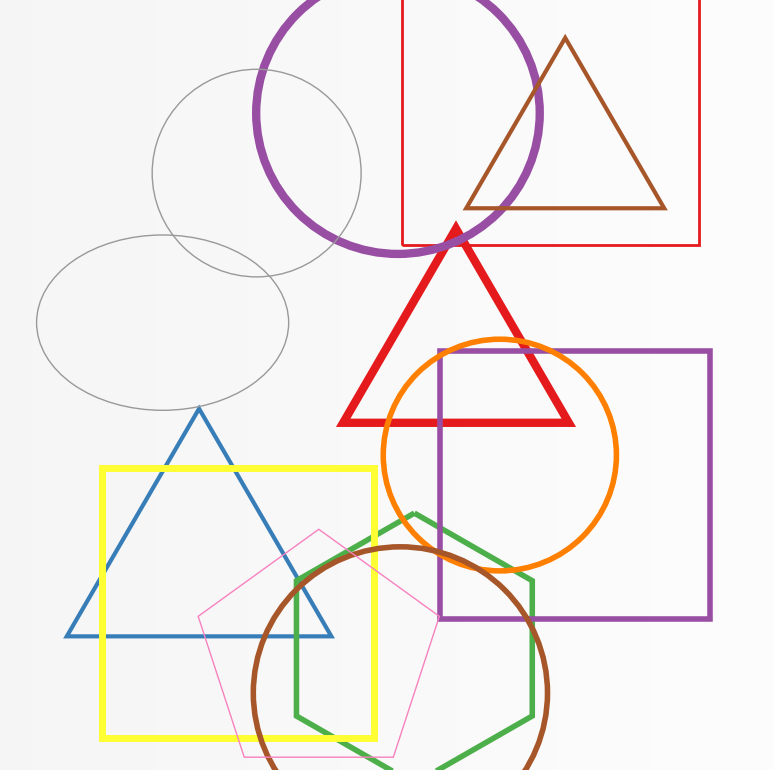[{"shape": "triangle", "thickness": 3, "radius": 0.84, "center": [0.588, 0.535]}, {"shape": "square", "thickness": 1, "radius": 0.96, "center": [0.71, 0.873]}, {"shape": "triangle", "thickness": 1.5, "radius": 0.99, "center": [0.257, 0.272]}, {"shape": "hexagon", "thickness": 2, "radius": 0.88, "center": [0.535, 0.158]}, {"shape": "circle", "thickness": 3, "radius": 0.91, "center": [0.513, 0.853]}, {"shape": "square", "thickness": 2, "radius": 0.87, "center": [0.742, 0.37]}, {"shape": "circle", "thickness": 2, "radius": 0.75, "center": [0.645, 0.409]}, {"shape": "square", "thickness": 2.5, "radius": 0.88, "center": [0.307, 0.216]}, {"shape": "circle", "thickness": 2, "radius": 0.95, "center": [0.517, 0.1]}, {"shape": "triangle", "thickness": 1.5, "radius": 0.74, "center": [0.729, 0.803]}, {"shape": "pentagon", "thickness": 0.5, "radius": 0.82, "center": [0.411, 0.149]}, {"shape": "oval", "thickness": 0.5, "radius": 0.81, "center": [0.21, 0.581]}, {"shape": "circle", "thickness": 0.5, "radius": 0.67, "center": [0.331, 0.775]}]